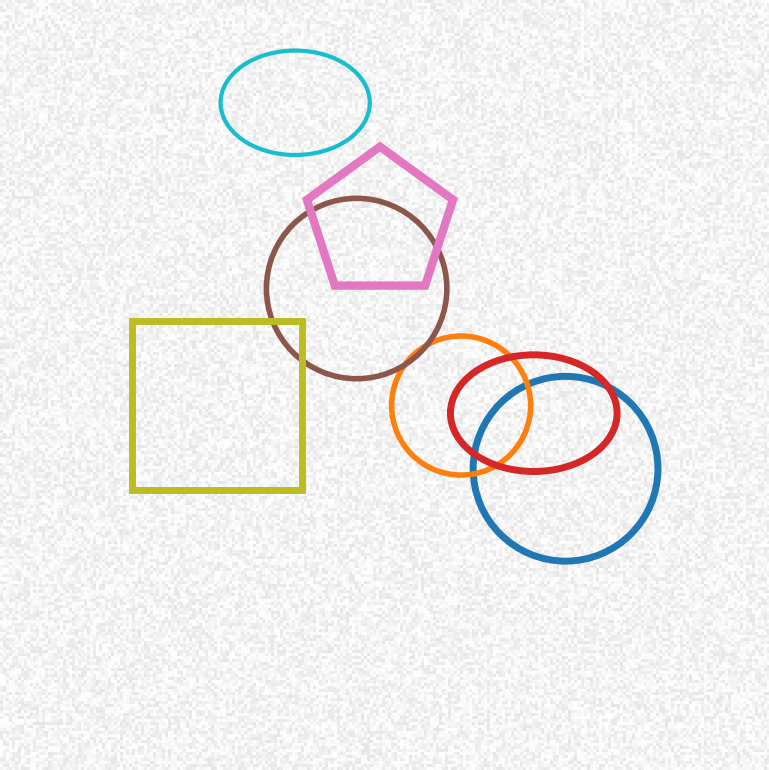[{"shape": "circle", "thickness": 2.5, "radius": 0.6, "center": [0.734, 0.391]}, {"shape": "circle", "thickness": 2, "radius": 0.45, "center": [0.599, 0.473]}, {"shape": "oval", "thickness": 2.5, "radius": 0.54, "center": [0.693, 0.463]}, {"shape": "circle", "thickness": 2, "radius": 0.59, "center": [0.463, 0.625]}, {"shape": "pentagon", "thickness": 3, "radius": 0.5, "center": [0.493, 0.71]}, {"shape": "square", "thickness": 2.5, "radius": 0.55, "center": [0.282, 0.473]}, {"shape": "oval", "thickness": 1.5, "radius": 0.48, "center": [0.383, 0.867]}]